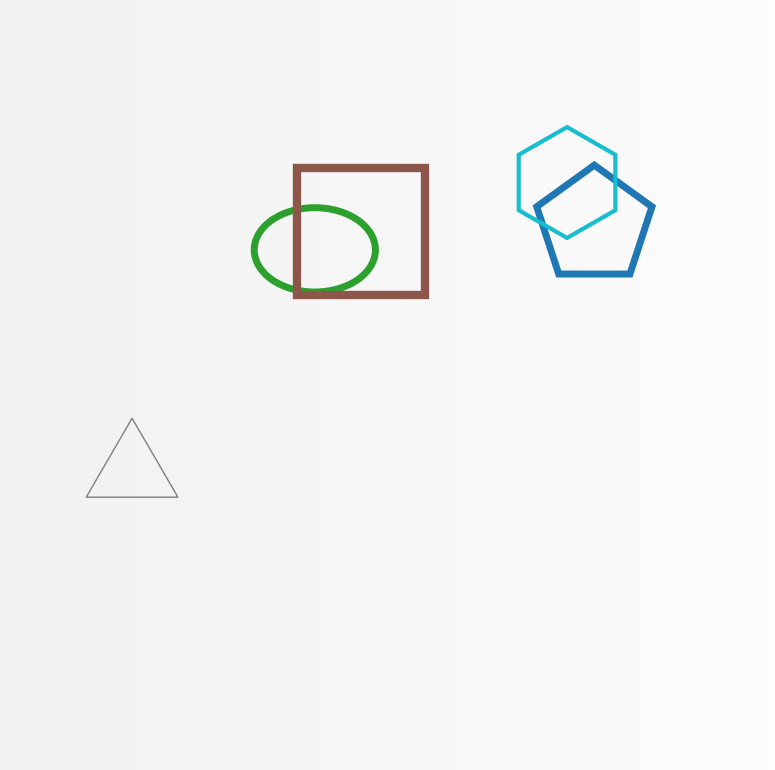[{"shape": "pentagon", "thickness": 2.5, "radius": 0.39, "center": [0.767, 0.707]}, {"shape": "oval", "thickness": 2.5, "radius": 0.39, "center": [0.406, 0.676]}, {"shape": "square", "thickness": 3, "radius": 0.41, "center": [0.465, 0.7]}, {"shape": "triangle", "thickness": 0.5, "radius": 0.34, "center": [0.17, 0.388]}, {"shape": "hexagon", "thickness": 1.5, "radius": 0.36, "center": [0.732, 0.763]}]